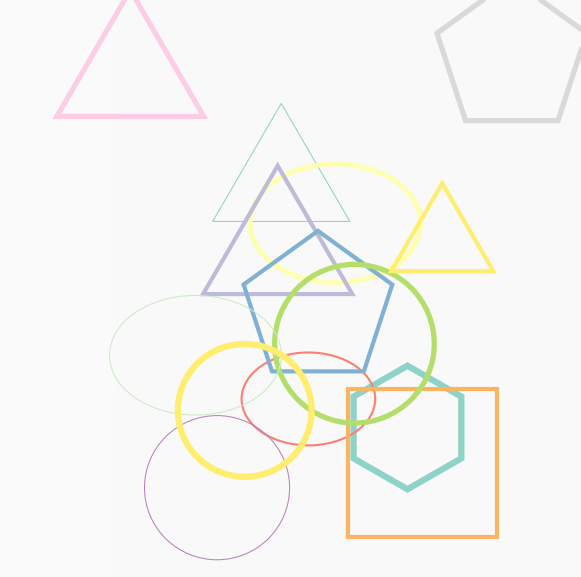[{"shape": "triangle", "thickness": 0.5, "radius": 0.68, "center": [0.484, 0.684]}, {"shape": "hexagon", "thickness": 3, "radius": 0.53, "center": [0.701, 0.259]}, {"shape": "oval", "thickness": 2.5, "radius": 0.73, "center": [0.577, 0.613]}, {"shape": "triangle", "thickness": 2, "radius": 0.74, "center": [0.478, 0.564]}, {"shape": "oval", "thickness": 1, "radius": 0.57, "center": [0.531, 0.308]}, {"shape": "pentagon", "thickness": 2, "radius": 0.67, "center": [0.547, 0.465]}, {"shape": "square", "thickness": 2, "radius": 0.64, "center": [0.726, 0.197]}, {"shape": "circle", "thickness": 2.5, "radius": 0.69, "center": [0.61, 0.404]}, {"shape": "triangle", "thickness": 2.5, "radius": 0.73, "center": [0.224, 0.871]}, {"shape": "pentagon", "thickness": 2.5, "radius": 0.68, "center": [0.881, 0.9]}, {"shape": "circle", "thickness": 0.5, "radius": 0.62, "center": [0.373, 0.155]}, {"shape": "oval", "thickness": 0.5, "radius": 0.74, "center": [0.336, 0.384]}, {"shape": "triangle", "thickness": 2, "radius": 0.51, "center": [0.761, 0.58]}, {"shape": "circle", "thickness": 3, "radius": 0.58, "center": [0.421, 0.289]}]